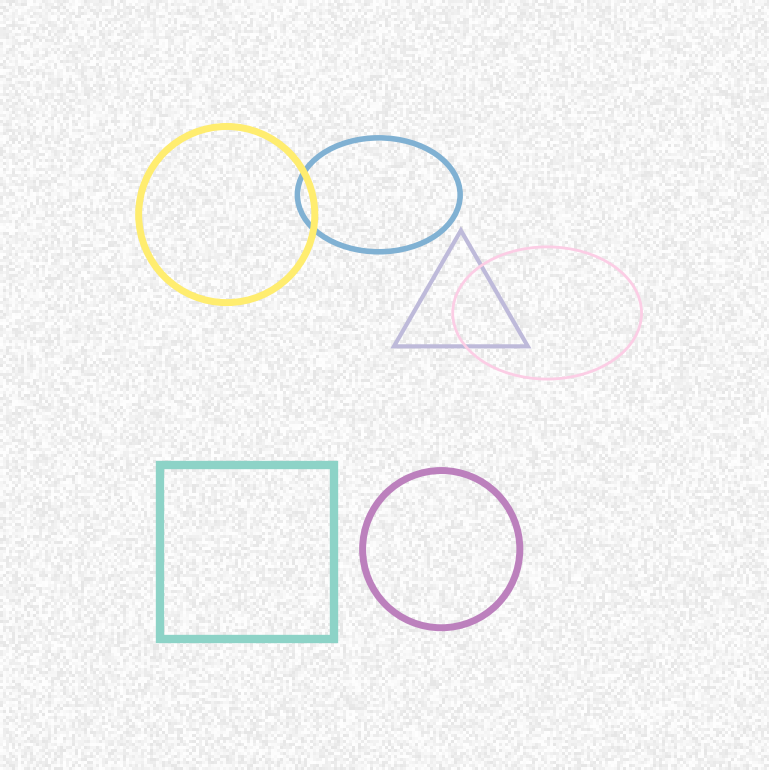[{"shape": "square", "thickness": 3, "radius": 0.56, "center": [0.321, 0.283]}, {"shape": "triangle", "thickness": 1.5, "radius": 0.5, "center": [0.599, 0.6]}, {"shape": "oval", "thickness": 2, "radius": 0.53, "center": [0.492, 0.747]}, {"shape": "oval", "thickness": 1, "radius": 0.61, "center": [0.711, 0.594]}, {"shape": "circle", "thickness": 2.5, "radius": 0.51, "center": [0.573, 0.287]}, {"shape": "circle", "thickness": 2.5, "radius": 0.57, "center": [0.294, 0.721]}]